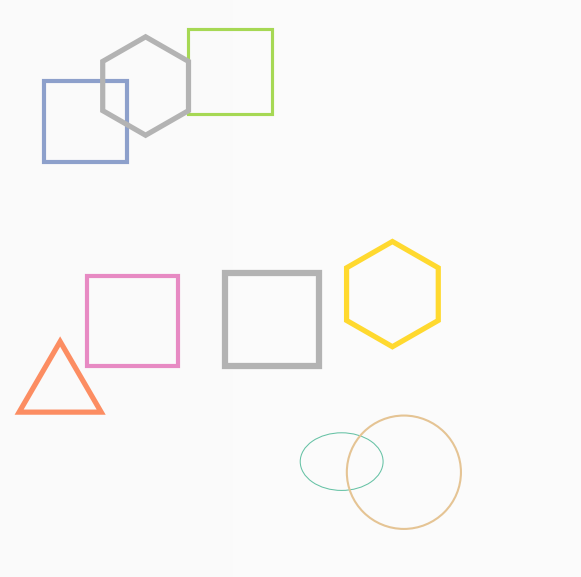[{"shape": "oval", "thickness": 0.5, "radius": 0.36, "center": [0.588, 0.2]}, {"shape": "triangle", "thickness": 2.5, "radius": 0.41, "center": [0.103, 0.326]}, {"shape": "square", "thickness": 2, "radius": 0.35, "center": [0.147, 0.789]}, {"shape": "square", "thickness": 2, "radius": 0.39, "center": [0.228, 0.444]}, {"shape": "square", "thickness": 1.5, "radius": 0.36, "center": [0.396, 0.875]}, {"shape": "hexagon", "thickness": 2.5, "radius": 0.46, "center": [0.675, 0.49]}, {"shape": "circle", "thickness": 1, "radius": 0.49, "center": [0.695, 0.181]}, {"shape": "square", "thickness": 3, "radius": 0.4, "center": [0.468, 0.445]}, {"shape": "hexagon", "thickness": 2.5, "radius": 0.43, "center": [0.251, 0.85]}]